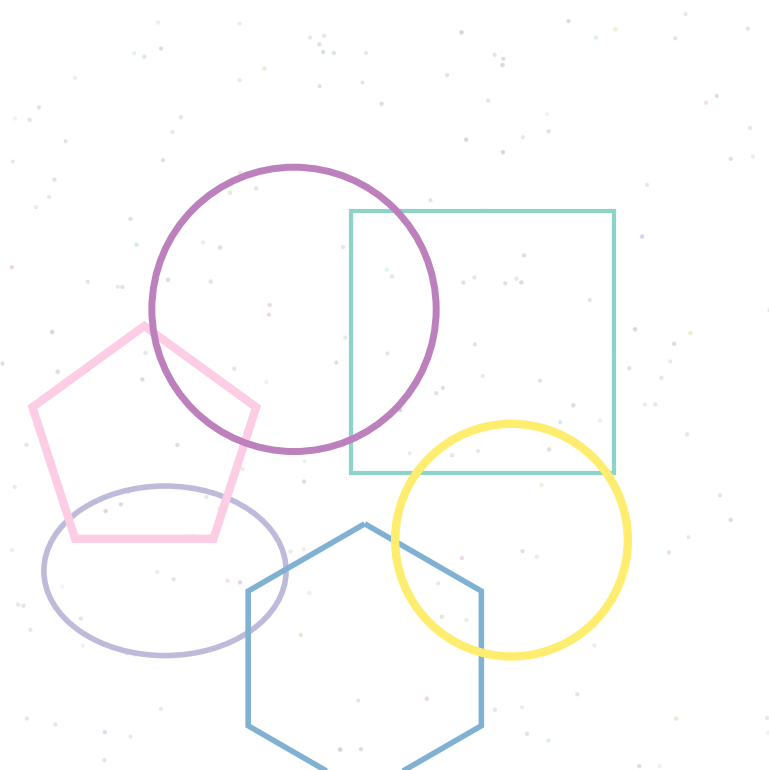[{"shape": "square", "thickness": 1.5, "radius": 0.85, "center": [0.627, 0.556]}, {"shape": "oval", "thickness": 2, "radius": 0.79, "center": [0.214, 0.259]}, {"shape": "hexagon", "thickness": 2, "radius": 0.87, "center": [0.474, 0.145]}, {"shape": "pentagon", "thickness": 3, "radius": 0.76, "center": [0.187, 0.424]}, {"shape": "circle", "thickness": 2.5, "radius": 0.92, "center": [0.382, 0.598]}, {"shape": "circle", "thickness": 3, "radius": 0.76, "center": [0.664, 0.299]}]